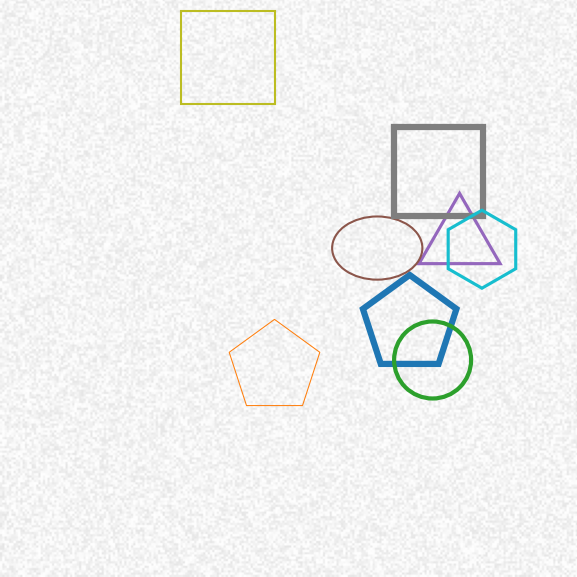[{"shape": "pentagon", "thickness": 3, "radius": 0.43, "center": [0.709, 0.438]}, {"shape": "pentagon", "thickness": 0.5, "radius": 0.41, "center": [0.475, 0.364]}, {"shape": "circle", "thickness": 2, "radius": 0.33, "center": [0.749, 0.376]}, {"shape": "triangle", "thickness": 1.5, "radius": 0.41, "center": [0.796, 0.583]}, {"shape": "oval", "thickness": 1, "radius": 0.39, "center": [0.653, 0.57]}, {"shape": "square", "thickness": 3, "radius": 0.38, "center": [0.76, 0.702]}, {"shape": "square", "thickness": 1, "radius": 0.4, "center": [0.395, 0.9]}, {"shape": "hexagon", "thickness": 1.5, "radius": 0.34, "center": [0.835, 0.568]}]